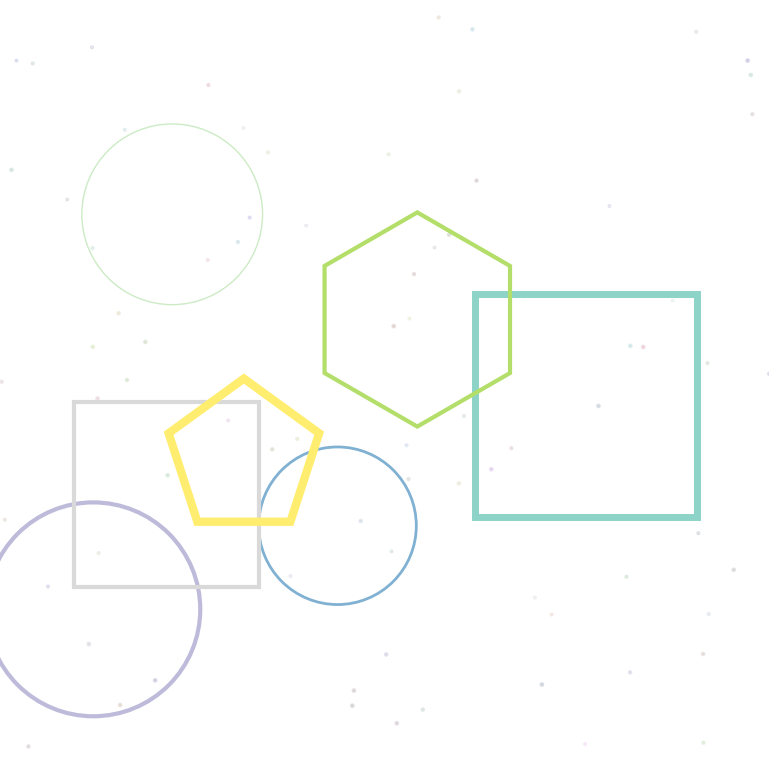[{"shape": "square", "thickness": 2.5, "radius": 0.72, "center": [0.761, 0.473]}, {"shape": "circle", "thickness": 1.5, "radius": 0.69, "center": [0.121, 0.209]}, {"shape": "circle", "thickness": 1, "radius": 0.51, "center": [0.438, 0.317]}, {"shape": "hexagon", "thickness": 1.5, "radius": 0.7, "center": [0.542, 0.585]}, {"shape": "square", "thickness": 1.5, "radius": 0.6, "center": [0.217, 0.358]}, {"shape": "circle", "thickness": 0.5, "radius": 0.59, "center": [0.224, 0.722]}, {"shape": "pentagon", "thickness": 3, "radius": 0.51, "center": [0.317, 0.406]}]